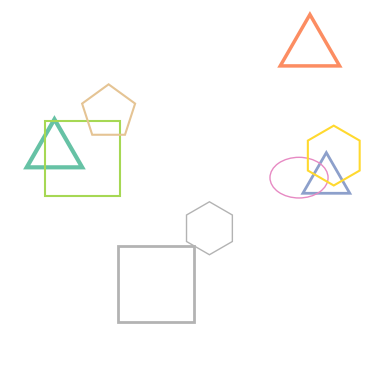[{"shape": "triangle", "thickness": 3, "radius": 0.42, "center": [0.141, 0.607]}, {"shape": "triangle", "thickness": 2.5, "radius": 0.44, "center": [0.805, 0.873]}, {"shape": "triangle", "thickness": 2, "radius": 0.35, "center": [0.848, 0.533]}, {"shape": "oval", "thickness": 1, "radius": 0.38, "center": [0.777, 0.539]}, {"shape": "square", "thickness": 1.5, "radius": 0.48, "center": [0.214, 0.588]}, {"shape": "hexagon", "thickness": 1.5, "radius": 0.39, "center": [0.867, 0.596]}, {"shape": "pentagon", "thickness": 1.5, "radius": 0.36, "center": [0.282, 0.709]}, {"shape": "square", "thickness": 2, "radius": 0.49, "center": [0.405, 0.261]}, {"shape": "hexagon", "thickness": 1, "radius": 0.34, "center": [0.544, 0.407]}]